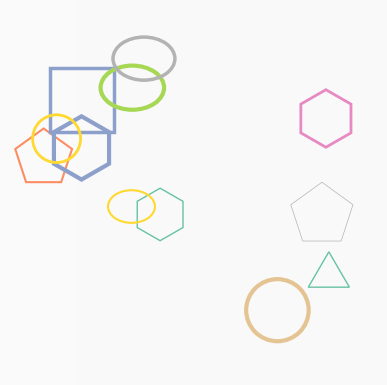[{"shape": "hexagon", "thickness": 1, "radius": 0.34, "center": [0.413, 0.443]}, {"shape": "triangle", "thickness": 1, "radius": 0.31, "center": [0.849, 0.285]}, {"shape": "pentagon", "thickness": 1.5, "radius": 0.39, "center": [0.113, 0.589]}, {"shape": "hexagon", "thickness": 3, "radius": 0.41, "center": [0.21, 0.616]}, {"shape": "square", "thickness": 2.5, "radius": 0.41, "center": [0.211, 0.739]}, {"shape": "hexagon", "thickness": 2, "radius": 0.37, "center": [0.841, 0.692]}, {"shape": "oval", "thickness": 3, "radius": 0.41, "center": [0.341, 0.772]}, {"shape": "circle", "thickness": 2, "radius": 0.31, "center": [0.146, 0.64]}, {"shape": "oval", "thickness": 1.5, "radius": 0.3, "center": [0.339, 0.464]}, {"shape": "circle", "thickness": 3, "radius": 0.4, "center": [0.716, 0.194]}, {"shape": "pentagon", "thickness": 0.5, "radius": 0.42, "center": [0.831, 0.442]}, {"shape": "oval", "thickness": 2.5, "radius": 0.4, "center": [0.371, 0.848]}]